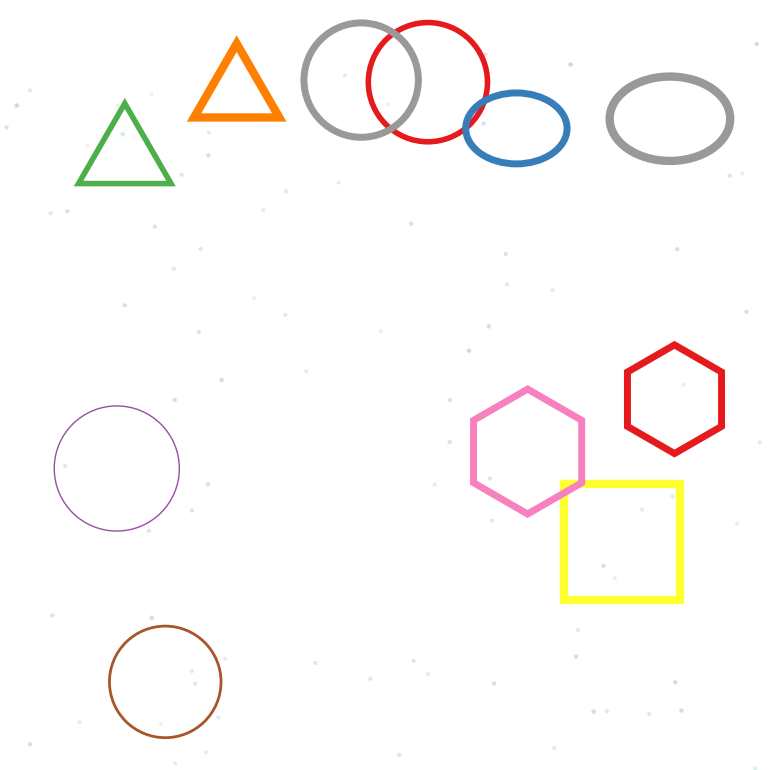[{"shape": "hexagon", "thickness": 2.5, "radius": 0.35, "center": [0.876, 0.482]}, {"shape": "circle", "thickness": 2, "radius": 0.39, "center": [0.556, 0.893]}, {"shape": "oval", "thickness": 2.5, "radius": 0.33, "center": [0.671, 0.833]}, {"shape": "triangle", "thickness": 2, "radius": 0.35, "center": [0.162, 0.796]}, {"shape": "circle", "thickness": 0.5, "radius": 0.41, "center": [0.152, 0.392]}, {"shape": "triangle", "thickness": 3, "radius": 0.32, "center": [0.307, 0.879]}, {"shape": "square", "thickness": 3, "radius": 0.38, "center": [0.807, 0.296]}, {"shape": "circle", "thickness": 1, "radius": 0.36, "center": [0.215, 0.114]}, {"shape": "hexagon", "thickness": 2.5, "radius": 0.41, "center": [0.685, 0.414]}, {"shape": "oval", "thickness": 3, "radius": 0.39, "center": [0.87, 0.846]}, {"shape": "circle", "thickness": 2.5, "radius": 0.37, "center": [0.469, 0.896]}]